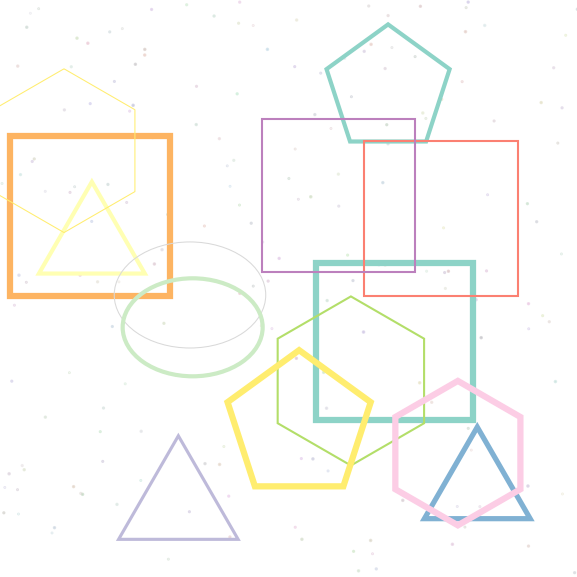[{"shape": "pentagon", "thickness": 2, "radius": 0.56, "center": [0.672, 0.845]}, {"shape": "square", "thickness": 3, "radius": 0.68, "center": [0.683, 0.408]}, {"shape": "triangle", "thickness": 2, "radius": 0.53, "center": [0.159, 0.578]}, {"shape": "triangle", "thickness": 1.5, "radius": 0.6, "center": [0.309, 0.125]}, {"shape": "square", "thickness": 1, "radius": 0.67, "center": [0.764, 0.621]}, {"shape": "triangle", "thickness": 2.5, "radius": 0.53, "center": [0.826, 0.154]}, {"shape": "square", "thickness": 3, "radius": 0.69, "center": [0.156, 0.625]}, {"shape": "hexagon", "thickness": 1, "radius": 0.73, "center": [0.608, 0.339]}, {"shape": "hexagon", "thickness": 3, "radius": 0.63, "center": [0.793, 0.215]}, {"shape": "oval", "thickness": 0.5, "radius": 0.66, "center": [0.329, 0.488]}, {"shape": "square", "thickness": 1, "radius": 0.66, "center": [0.585, 0.661]}, {"shape": "oval", "thickness": 2, "radius": 0.61, "center": [0.334, 0.432]}, {"shape": "pentagon", "thickness": 3, "radius": 0.65, "center": [0.518, 0.262]}, {"shape": "hexagon", "thickness": 0.5, "radius": 0.71, "center": [0.111, 0.738]}]